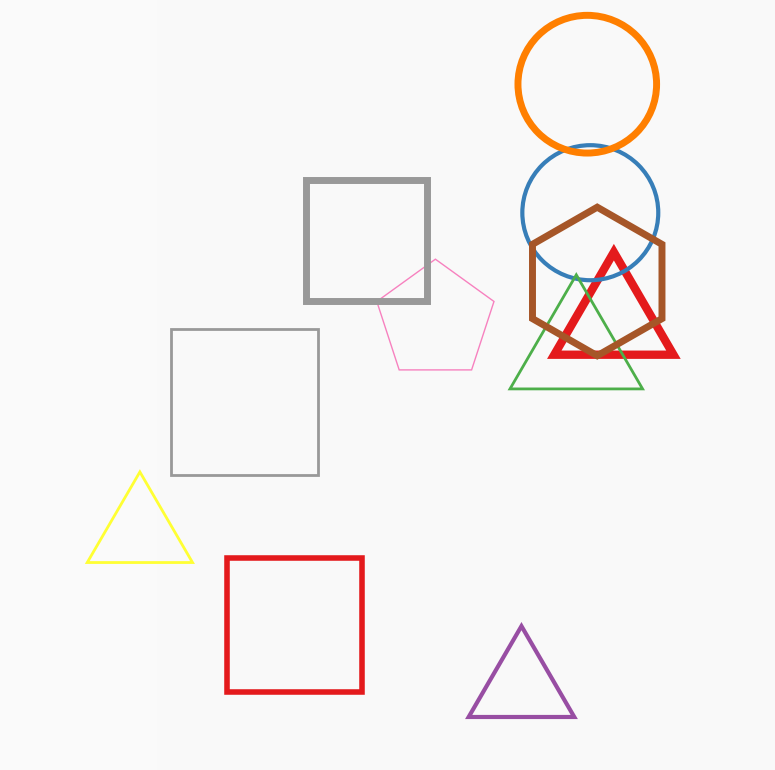[{"shape": "triangle", "thickness": 3, "radius": 0.44, "center": [0.792, 0.584]}, {"shape": "square", "thickness": 2, "radius": 0.44, "center": [0.379, 0.189]}, {"shape": "circle", "thickness": 1.5, "radius": 0.44, "center": [0.762, 0.724]}, {"shape": "triangle", "thickness": 1, "radius": 0.49, "center": [0.744, 0.544]}, {"shape": "triangle", "thickness": 1.5, "radius": 0.39, "center": [0.673, 0.108]}, {"shape": "circle", "thickness": 2.5, "radius": 0.45, "center": [0.758, 0.891]}, {"shape": "triangle", "thickness": 1, "radius": 0.39, "center": [0.18, 0.309]}, {"shape": "hexagon", "thickness": 2.5, "radius": 0.48, "center": [0.771, 0.634]}, {"shape": "pentagon", "thickness": 0.5, "radius": 0.4, "center": [0.562, 0.584]}, {"shape": "square", "thickness": 2.5, "radius": 0.39, "center": [0.473, 0.688]}, {"shape": "square", "thickness": 1, "radius": 0.48, "center": [0.316, 0.478]}]